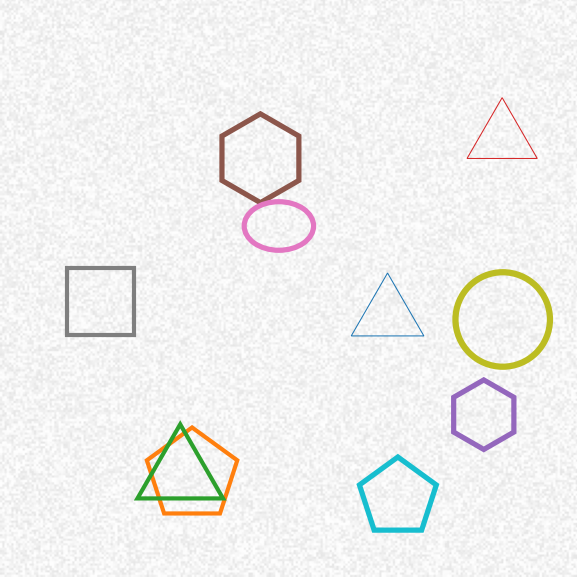[{"shape": "triangle", "thickness": 0.5, "radius": 0.36, "center": [0.671, 0.454]}, {"shape": "pentagon", "thickness": 2, "radius": 0.41, "center": [0.333, 0.177]}, {"shape": "triangle", "thickness": 2, "radius": 0.43, "center": [0.312, 0.179]}, {"shape": "triangle", "thickness": 0.5, "radius": 0.35, "center": [0.87, 0.76]}, {"shape": "hexagon", "thickness": 2.5, "radius": 0.3, "center": [0.838, 0.281]}, {"shape": "hexagon", "thickness": 2.5, "radius": 0.38, "center": [0.451, 0.725]}, {"shape": "oval", "thickness": 2.5, "radius": 0.3, "center": [0.483, 0.608]}, {"shape": "square", "thickness": 2, "radius": 0.29, "center": [0.174, 0.477]}, {"shape": "circle", "thickness": 3, "radius": 0.41, "center": [0.871, 0.446]}, {"shape": "pentagon", "thickness": 2.5, "radius": 0.35, "center": [0.689, 0.138]}]